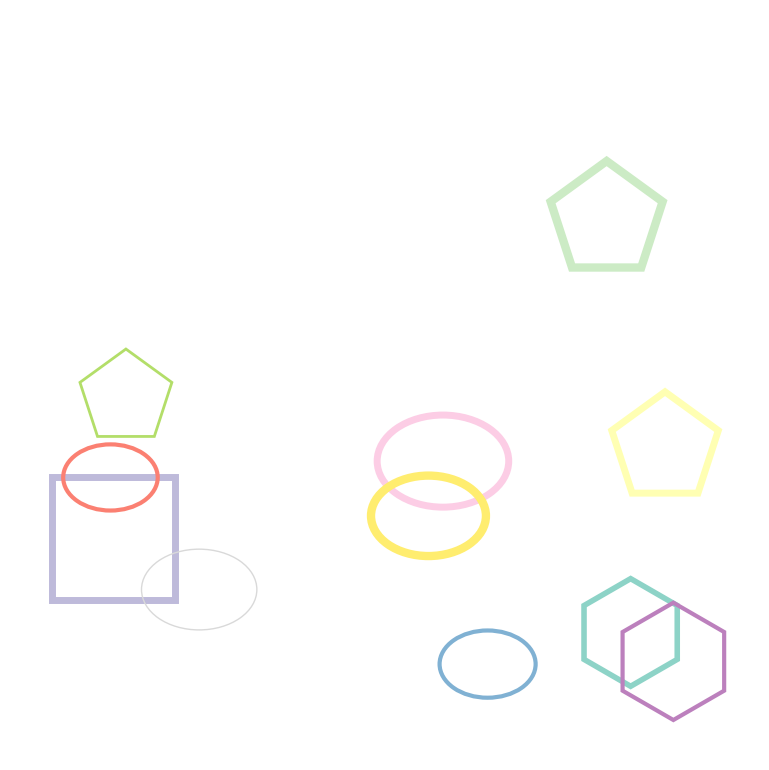[{"shape": "hexagon", "thickness": 2, "radius": 0.35, "center": [0.819, 0.179]}, {"shape": "pentagon", "thickness": 2.5, "radius": 0.36, "center": [0.864, 0.418]}, {"shape": "square", "thickness": 2.5, "radius": 0.4, "center": [0.147, 0.301]}, {"shape": "oval", "thickness": 1.5, "radius": 0.31, "center": [0.143, 0.38]}, {"shape": "oval", "thickness": 1.5, "radius": 0.31, "center": [0.633, 0.138]}, {"shape": "pentagon", "thickness": 1, "radius": 0.31, "center": [0.164, 0.484]}, {"shape": "oval", "thickness": 2.5, "radius": 0.43, "center": [0.575, 0.401]}, {"shape": "oval", "thickness": 0.5, "radius": 0.37, "center": [0.259, 0.234]}, {"shape": "hexagon", "thickness": 1.5, "radius": 0.38, "center": [0.875, 0.141]}, {"shape": "pentagon", "thickness": 3, "radius": 0.38, "center": [0.788, 0.714]}, {"shape": "oval", "thickness": 3, "radius": 0.37, "center": [0.556, 0.33]}]